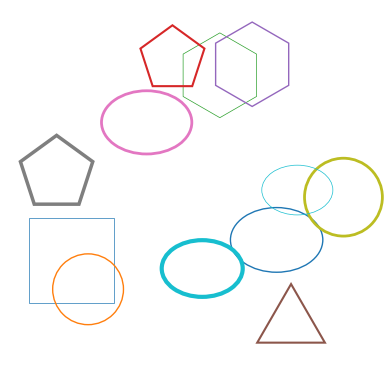[{"shape": "oval", "thickness": 1, "radius": 0.6, "center": [0.719, 0.377]}, {"shape": "square", "thickness": 0.5, "radius": 0.55, "center": [0.186, 0.323]}, {"shape": "circle", "thickness": 1, "radius": 0.46, "center": [0.229, 0.249]}, {"shape": "hexagon", "thickness": 0.5, "radius": 0.55, "center": [0.571, 0.804]}, {"shape": "pentagon", "thickness": 1.5, "radius": 0.44, "center": [0.448, 0.847]}, {"shape": "hexagon", "thickness": 1, "radius": 0.55, "center": [0.655, 0.833]}, {"shape": "triangle", "thickness": 1.5, "radius": 0.51, "center": [0.756, 0.161]}, {"shape": "oval", "thickness": 2, "radius": 0.59, "center": [0.381, 0.682]}, {"shape": "pentagon", "thickness": 2.5, "radius": 0.49, "center": [0.147, 0.55]}, {"shape": "circle", "thickness": 2, "radius": 0.51, "center": [0.892, 0.488]}, {"shape": "oval", "thickness": 0.5, "radius": 0.46, "center": [0.772, 0.506]}, {"shape": "oval", "thickness": 3, "radius": 0.53, "center": [0.525, 0.303]}]